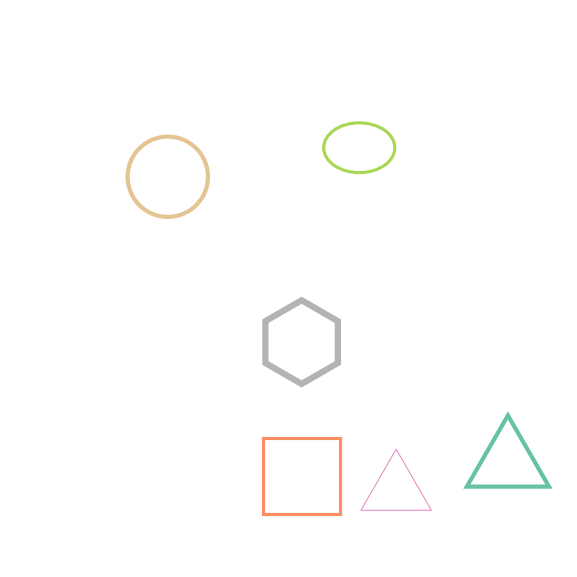[{"shape": "triangle", "thickness": 2, "radius": 0.41, "center": [0.88, 0.198]}, {"shape": "square", "thickness": 1.5, "radius": 0.33, "center": [0.522, 0.175]}, {"shape": "triangle", "thickness": 0.5, "radius": 0.35, "center": [0.686, 0.151]}, {"shape": "oval", "thickness": 1.5, "radius": 0.31, "center": [0.622, 0.743]}, {"shape": "circle", "thickness": 2, "radius": 0.35, "center": [0.291, 0.693]}, {"shape": "hexagon", "thickness": 3, "radius": 0.36, "center": [0.522, 0.407]}]